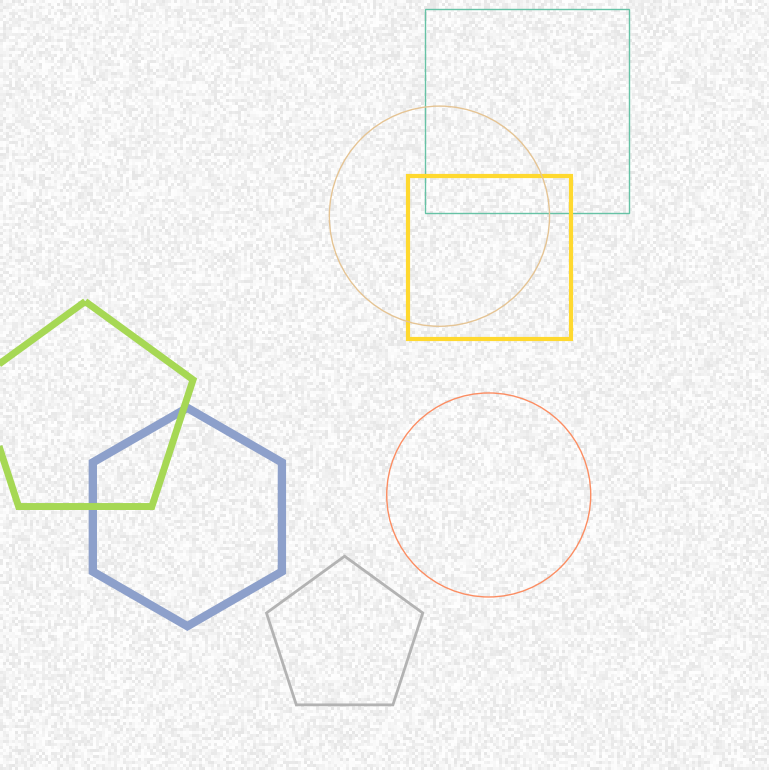[{"shape": "square", "thickness": 0.5, "radius": 0.66, "center": [0.685, 0.856]}, {"shape": "circle", "thickness": 0.5, "radius": 0.66, "center": [0.635, 0.357]}, {"shape": "hexagon", "thickness": 3, "radius": 0.71, "center": [0.243, 0.329]}, {"shape": "pentagon", "thickness": 2.5, "radius": 0.74, "center": [0.111, 0.461]}, {"shape": "square", "thickness": 1.5, "radius": 0.53, "center": [0.636, 0.666]}, {"shape": "circle", "thickness": 0.5, "radius": 0.71, "center": [0.571, 0.719]}, {"shape": "pentagon", "thickness": 1, "radius": 0.53, "center": [0.448, 0.171]}]